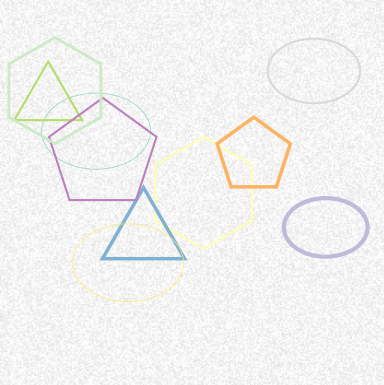[{"shape": "oval", "thickness": 0.5, "radius": 0.71, "center": [0.249, 0.659]}, {"shape": "hexagon", "thickness": 1.5, "radius": 0.73, "center": [0.529, 0.499]}, {"shape": "oval", "thickness": 3, "radius": 0.54, "center": [0.846, 0.409]}, {"shape": "triangle", "thickness": 2.5, "radius": 0.62, "center": [0.373, 0.39]}, {"shape": "pentagon", "thickness": 2.5, "radius": 0.5, "center": [0.659, 0.596]}, {"shape": "triangle", "thickness": 1.5, "radius": 0.51, "center": [0.125, 0.739]}, {"shape": "oval", "thickness": 1.5, "radius": 0.6, "center": [0.815, 0.816]}, {"shape": "pentagon", "thickness": 1.5, "radius": 0.73, "center": [0.267, 0.599]}, {"shape": "hexagon", "thickness": 2, "radius": 0.69, "center": [0.143, 0.765]}, {"shape": "oval", "thickness": 0.5, "radius": 0.72, "center": [0.333, 0.318]}]